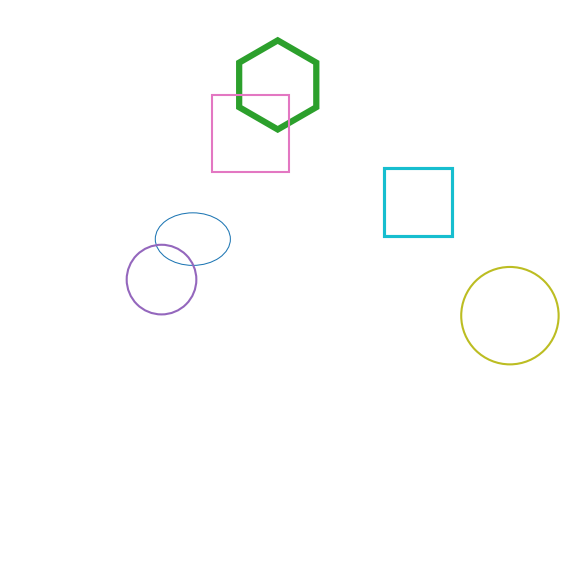[{"shape": "oval", "thickness": 0.5, "radius": 0.33, "center": [0.334, 0.585]}, {"shape": "hexagon", "thickness": 3, "radius": 0.39, "center": [0.481, 0.852]}, {"shape": "circle", "thickness": 1, "radius": 0.3, "center": [0.28, 0.515]}, {"shape": "square", "thickness": 1, "radius": 0.33, "center": [0.434, 0.768]}, {"shape": "circle", "thickness": 1, "radius": 0.42, "center": [0.883, 0.453]}, {"shape": "square", "thickness": 1.5, "radius": 0.29, "center": [0.724, 0.649]}]